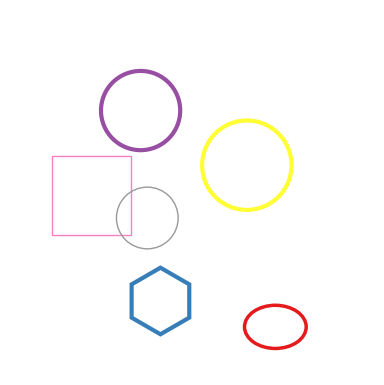[{"shape": "oval", "thickness": 2.5, "radius": 0.4, "center": [0.715, 0.151]}, {"shape": "hexagon", "thickness": 3, "radius": 0.43, "center": [0.417, 0.218]}, {"shape": "circle", "thickness": 3, "radius": 0.51, "center": [0.365, 0.713]}, {"shape": "circle", "thickness": 3, "radius": 0.58, "center": [0.641, 0.571]}, {"shape": "square", "thickness": 1, "radius": 0.52, "center": [0.237, 0.493]}, {"shape": "circle", "thickness": 1, "radius": 0.4, "center": [0.383, 0.434]}]